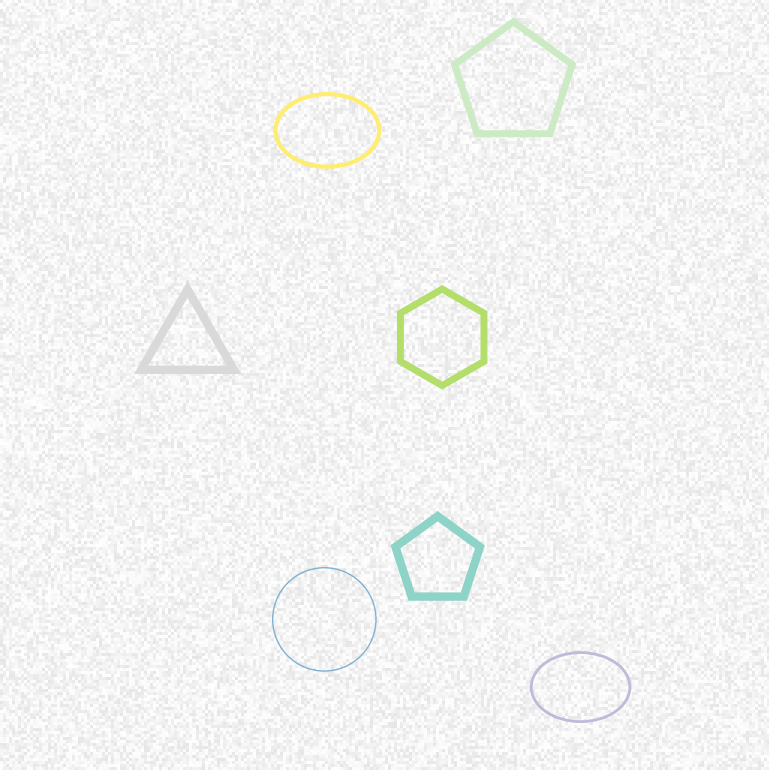[{"shape": "pentagon", "thickness": 3, "radius": 0.29, "center": [0.568, 0.272]}, {"shape": "oval", "thickness": 1, "radius": 0.32, "center": [0.754, 0.108]}, {"shape": "circle", "thickness": 0.5, "radius": 0.34, "center": [0.421, 0.196]}, {"shape": "hexagon", "thickness": 2.5, "radius": 0.31, "center": [0.574, 0.562]}, {"shape": "triangle", "thickness": 3, "radius": 0.35, "center": [0.244, 0.555]}, {"shape": "pentagon", "thickness": 2.5, "radius": 0.4, "center": [0.667, 0.891]}, {"shape": "oval", "thickness": 1.5, "radius": 0.34, "center": [0.425, 0.831]}]